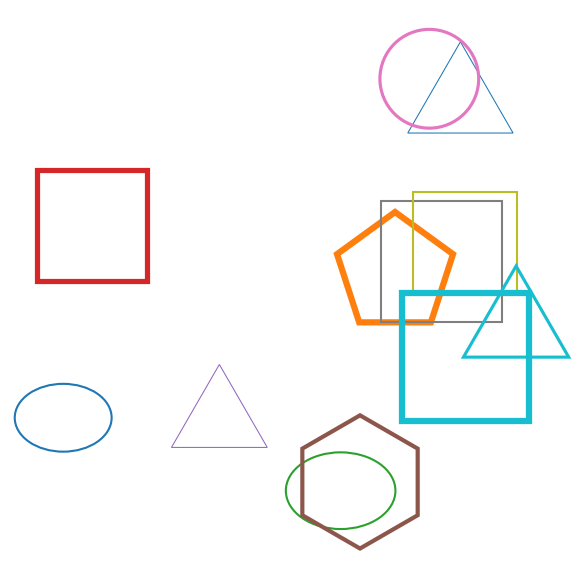[{"shape": "triangle", "thickness": 0.5, "radius": 0.53, "center": [0.797, 0.821]}, {"shape": "oval", "thickness": 1, "radius": 0.42, "center": [0.109, 0.276]}, {"shape": "pentagon", "thickness": 3, "radius": 0.53, "center": [0.684, 0.526]}, {"shape": "oval", "thickness": 1, "radius": 0.47, "center": [0.59, 0.149]}, {"shape": "square", "thickness": 2.5, "radius": 0.48, "center": [0.159, 0.609]}, {"shape": "triangle", "thickness": 0.5, "radius": 0.48, "center": [0.38, 0.272]}, {"shape": "hexagon", "thickness": 2, "radius": 0.58, "center": [0.623, 0.165]}, {"shape": "circle", "thickness": 1.5, "radius": 0.43, "center": [0.743, 0.863]}, {"shape": "square", "thickness": 1, "radius": 0.52, "center": [0.764, 0.546]}, {"shape": "square", "thickness": 1, "radius": 0.45, "center": [0.805, 0.578]}, {"shape": "triangle", "thickness": 1.5, "radius": 0.53, "center": [0.894, 0.433]}, {"shape": "square", "thickness": 3, "radius": 0.55, "center": [0.806, 0.381]}]